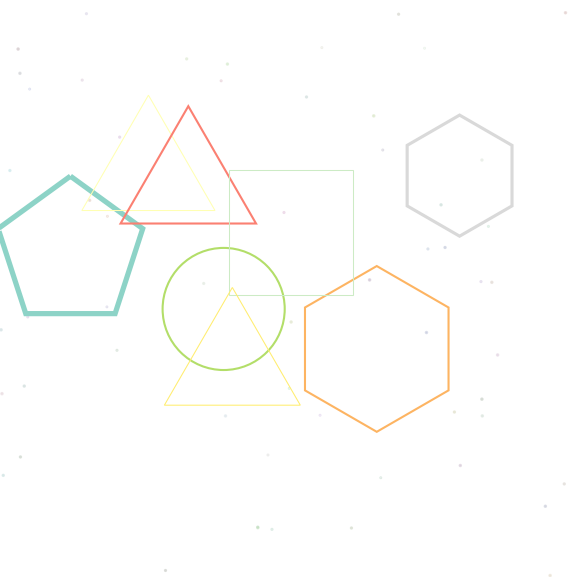[{"shape": "pentagon", "thickness": 2.5, "radius": 0.66, "center": [0.122, 0.563]}, {"shape": "triangle", "thickness": 0.5, "radius": 0.67, "center": [0.257, 0.701]}, {"shape": "triangle", "thickness": 1, "radius": 0.68, "center": [0.326, 0.68]}, {"shape": "hexagon", "thickness": 1, "radius": 0.72, "center": [0.652, 0.395]}, {"shape": "circle", "thickness": 1, "radius": 0.53, "center": [0.387, 0.464]}, {"shape": "hexagon", "thickness": 1.5, "radius": 0.52, "center": [0.796, 0.695]}, {"shape": "square", "thickness": 0.5, "radius": 0.54, "center": [0.504, 0.596]}, {"shape": "triangle", "thickness": 0.5, "radius": 0.68, "center": [0.402, 0.365]}]